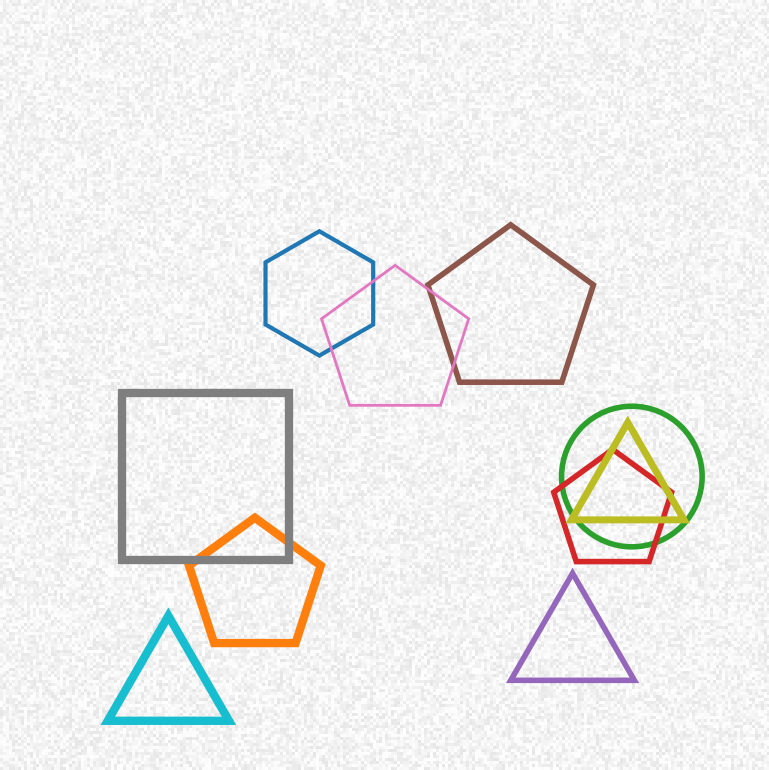[{"shape": "hexagon", "thickness": 1.5, "radius": 0.4, "center": [0.415, 0.619]}, {"shape": "pentagon", "thickness": 3, "radius": 0.45, "center": [0.331, 0.238]}, {"shape": "circle", "thickness": 2, "radius": 0.46, "center": [0.821, 0.381]}, {"shape": "pentagon", "thickness": 2, "radius": 0.4, "center": [0.796, 0.336]}, {"shape": "triangle", "thickness": 2, "radius": 0.46, "center": [0.744, 0.163]}, {"shape": "pentagon", "thickness": 2, "radius": 0.57, "center": [0.663, 0.595]}, {"shape": "pentagon", "thickness": 1, "radius": 0.5, "center": [0.513, 0.555]}, {"shape": "square", "thickness": 3, "radius": 0.54, "center": [0.267, 0.382]}, {"shape": "triangle", "thickness": 2.5, "radius": 0.42, "center": [0.815, 0.367]}, {"shape": "triangle", "thickness": 3, "radius": 0.45, "center": [0.219, 0.109]}]